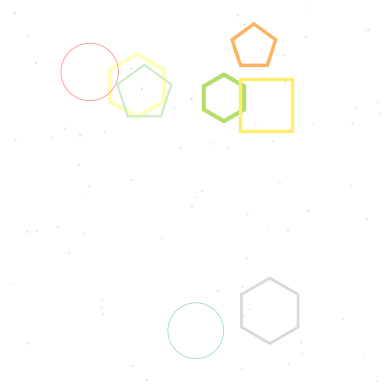[{"shape": "circle", "thickness": 0.5, "radius": 0.36, "center": [0.509, 0.141]}, {"shape": "hexagon", "thickness": 2.5, "radius": 0.41, "center": [0.355, 0.778]}, {"shape": "circle", "thickness": 0.5, "radius": 0.37, "center": [0.233, 0.813]}, {"shape": "pentagon", "thickness": 2.5, "radius": 0.3, "center": [0.659, 0.878]}, {"shape": "hexagon", "thickness": 3, "radius": 0.3, "center": [0.582, 0.746]}, {"shape": "hexagon", "thickness": 2, "radius": 0.42, "center": [0.701, 0.193]}, {"shape": "pentagon", "thickness": 1.5, "radius": 0.37, "center": [0.375, 0.758]}, {"shape": "square", "thickness": 2.5, "radius": 0.34, "center": [0.69, 0.728]}]